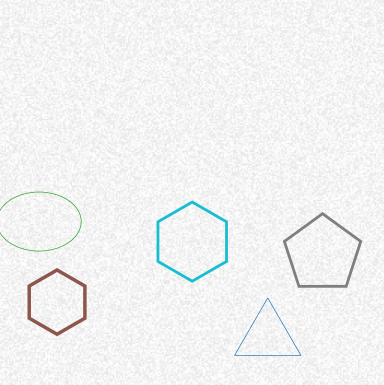[{"shape": "triangle", "thickness": 0.5, "radius": 0.5, "center": [0.695, 0.127]}, {"shape": "oval", "thickness": 0.5, "radius": 0.55, "center": [0.101, 0.425]}, {"shape": "hexagon", "thickness": 2.5, "radius": 0.42, "center": [0.148, 0.215]}, {"shape": "pentagon", "thickness": 2, "radius": 0.52, "center": [0.838, 0.341]}, {"shape": "hexagon", "thickness": 2, "radius": 0.51, "center": [0.499, 0.372]}]